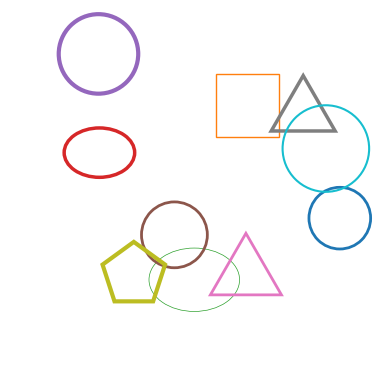[{"shape": "circle", "thickness": 2, "radius": 0.4, "center": [0.883, 0.433]}, {"shape": "square", "thickness": 1, "radius": 0.41, "center": [0.643, 0.725]}, {"shape": "oval", "thickness": 0.5, "radius": 0.59, "center": [0.505, 0.273]}, {"shape": "oval", "thickness": 2.5, "radius": 0.46, "center": [0.258, 0.604]}, {"shape": "circle", "thickness": 3, "radius": 0.52, "center": [0.256, 0.86]}, {"shape": "circle", "thickness": 2, "radius": 0.43, "center": [0.453, 0.39]}, {"shape": "triangle", "thickness": 2, "radius": 0.53, "center": [0.639, 0.287]}, {"shape": "triangle", "thickness": 2.5, "radius": 0.48, "center": [0.788, 0.708]}, {"shape": "pentagon", "thickness": 3, "radius": 0.43, "center": [0.348, 0.286]}, {"shape": "circle", "thickness": 1.5, "radius": 0.56, "center": [0.846, 0.614]}]